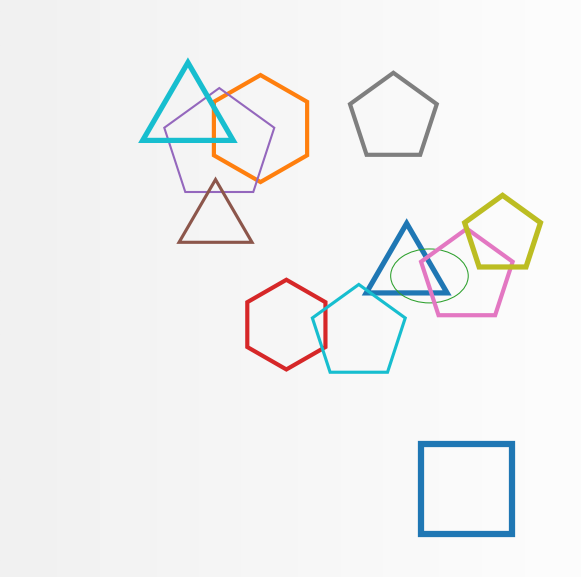[{"shape": "triangle", "thickness": 2.5, "radius": 0.4, "center": [0.7, 0.532]}, {"shape": "square", "thickness": 3, "radius": 0.39, "center": [0.802, 0.152]}, {"shape": "hexagon", "thickness": 2, "radius": 0.46, "center": [0.448, 0.777]}, {"shape": "oval", "thickness": 0.5, "radius": 0.33, "center": [0.739, 0.521]}, {"shape": "hexagon", "thickness": 2, "radius": 0.39, "center": [0.493, 0.437]}, {"shape": "pentagon", "thickness": 1, "radius": 0.5, "center": [0.377, 0.747]}, {"shape": "triangle", "thickness": 1.5, "radius": 0.36, "center": [0.371, 0.616]}, {"shape": "pentagon", "thickness": 2, "radius": 0.41, "center": [0.803, 0.52]}, {"shape": "pentagon", "thickness": 2, "radius": 0.39, "center": [0.677, 0.795]}, {"shape": "pentagon", "thickness": 2.5, "radius": 0.34, "center": [0.865, 0.592]}, {"shape": "triangle", "thickness": 2.5, "radius": 0.45, "center": [0.323, 0.801]}, {"shape": "pentagon", "thickness": 1.5, "radius": 0.42, "center": [0.617, 0.423]}]